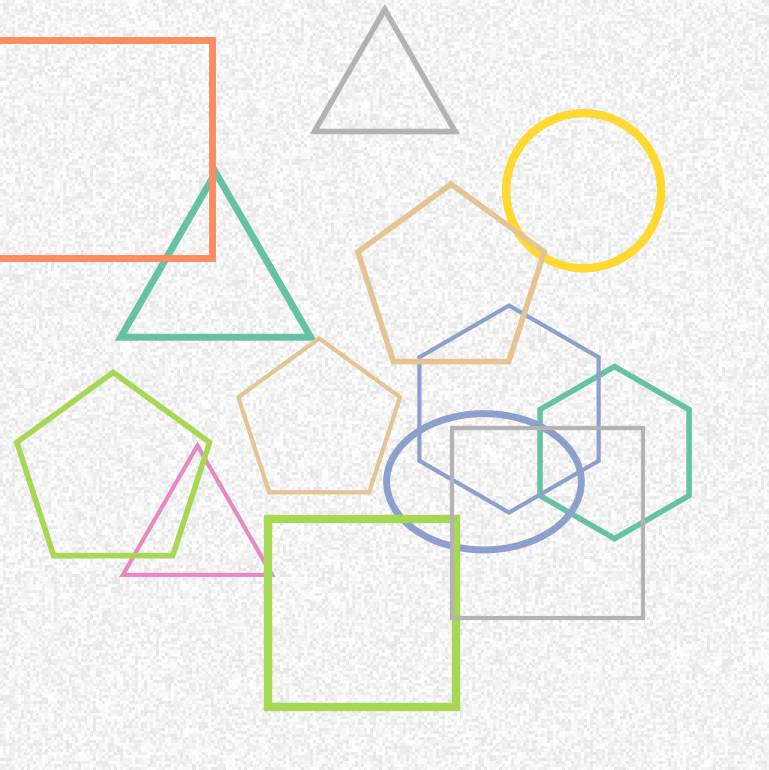[{"shape": "triangle", "thickness": 2.5, "radius": 0.71, "center": [0.28, 0.633]}, {"shape": "hexagon", "thickness": 2, "radius": 0.56, "center": [0.798, 0.412]}, {"shape": "square", "thickness": 2.5, "radius": 0.71, "center": [0.133, 0.806]}, {"shape": "oval", "thickness": 2.5, "radius": 0.63, "center": [0.629, 0.374]}, {"shape": "hexagon", "thickness": 1.5, "radius": 0.67, "center": [0.661, 0.469]}, {"shape": "triangle", "thickness": 1.5, "radius": 0.56, "center": [0.256, 0.309]}, {"shape": "pentagon", "thickness": 2, "radius": 0.66, "center": [0.147, 0.385]}, {"shape": "square", "thickness": 3, "radius": 0.61, "center": [0.47, 0.204]}, {"shape": "circle", "thickness": 3, "radius": 0.5, "center": [0.758, 0.752]}, {"shape": "pentagon", "thickness": 1.5, "radius": 0.55, "center": [0.414, 0.45]}, {"shape": "pentagon", "thickness": 2, "radius": 0.64, "center": [0.586, 0.633]}, {"shape": "triangle", "thickness": 2, "radius": 0.53, "center": [0.5, 0.882]}, {"shape": "square", "thickness": 1.5, "radius": 0.62, "center": [0.711, 0.321]}]